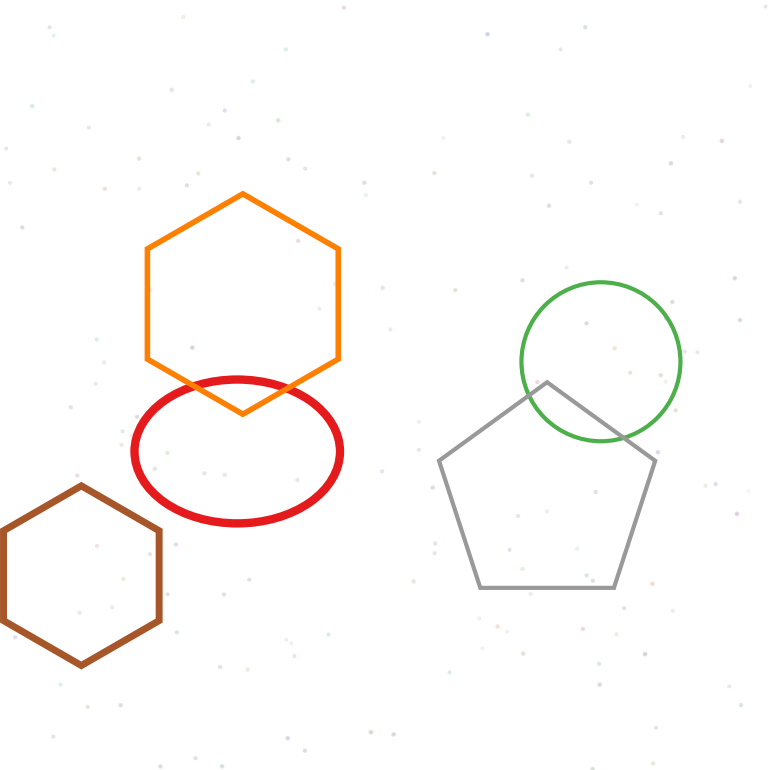[{"shape": "oval", "thickness": 3, "radius": 0.67, "center": [0.308, 0.414]}, {"shape": "circle", "thickness": 1.5, "radius": 0.52, "center": [0.78, 0.53]}, {"shape": "hexagon", "thickness": 2, "radius": 0.72, "center": [0.315, 0.605]}, {"shape": "hexagon", "thickness": 2.5, "radius": 0.58, "center": [0.106, 0.252]}, {"shape": "pentagon", "thickness": 1.5, "radius": 0.74, "center": [0.711, 0.356]}]